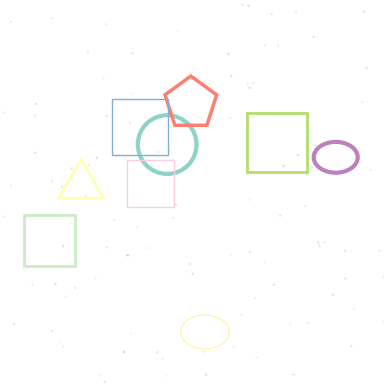[{"shape": "circle", "thickness": 3, "radius": 0.38, "center": [0.434, 0.624]}, {"shape": "triangle", "thickness": 2, "radius": 0.34, "center": [0.211, 0.519]}, {"shape": "pentagon", "thickness": 2.5, "radius": 0.35, "center": [0.496, 0.732]}, {"shape": "square", "thickness": 1, "radius": 0.37, "center": [0.364, 0.669]}, {"shape": "square", "thickness": 2, "radius": 0.39, "center": [0.72, 0.63]}, {"shape": "square", "thickness": 1, "radius": 0.31, "center": [0.391, 0.523]}, {"shape": "oval", "thickness": 3, "radius": 0.29, "center": [0.872, 0.591]}, {"shape": "square", "thickness": 2, "radius": 0.33, "center": [0.13, 0.375]}, {"shape": "oval", "thickness": 0.5, "radius": 0.31, "center": [0.532, 0.138]}]